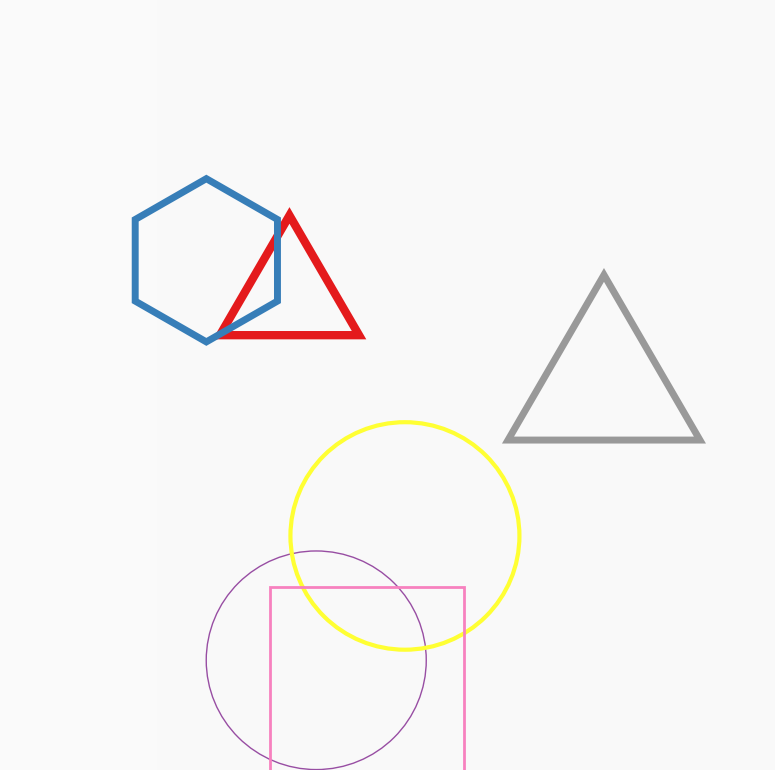[{"shape": "triangle", "thickness": 3, "radius": 0.52, "center": [0.374, 0.617]}, {"shape": "hexagon", "thickness": 2.5, "radius": 0.53, "center": [0.266, 0.662]}, {"shape": "circle", "thickness": 0.5, "radius": 0.71, "center": [0.408, 0.143]}, {"shape": "circle", "thickness": 1.5, "radius": 0.74, "center": [0.522, 0.304]}, {"shape": "square", "thickness": 1, "radius": 0.63, "center": [0.473, 0.112]}, {"shape": "triangle", "thickness": 2.5, "radius": 0.71, "center": [0.779, 0.5]}]